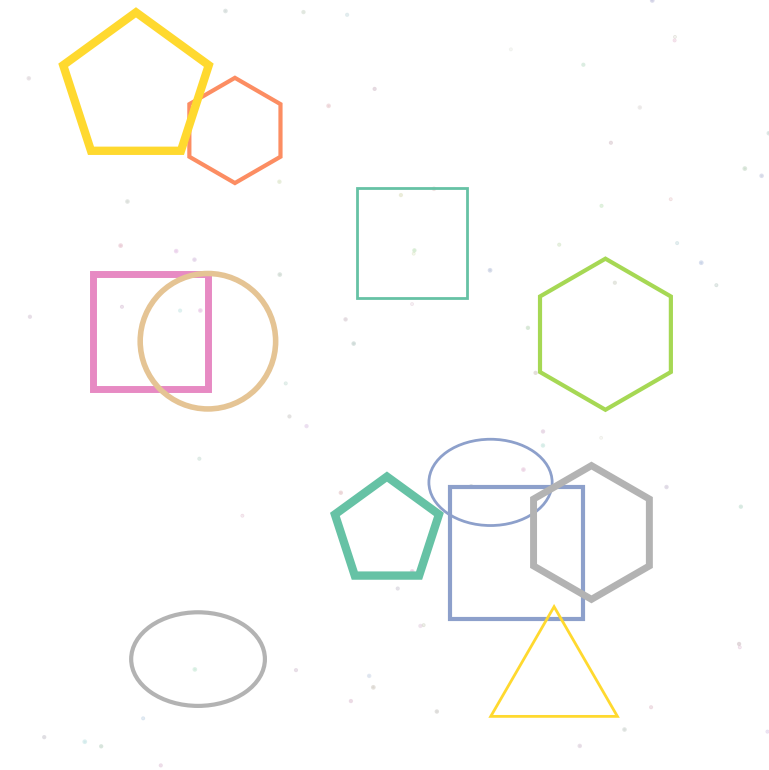[{"shape": "pentagon", "thickness": 3, "radius": 0.36, "center": [0.503, 0.31]}, {"shape": "square", "thickness": 1, "radius": 0.36, "center": [0.535, 0.685]}, {"shape": "hexagon", "thickness": 1.5, "radius": 0.34, "center": [0.305, 0.831]}, {"shape": "oval", "thickness": 1, "radius": 0.4, "center": [0.637, 0.374]}, {"shape": "square", "thickness": 1.5, "radius": 0.43, "center": [0.671, 0.282]}, {"shape": "square", "thickness": 2.5, "radius": 0.37, "center": [0.195, 0.569]}, {"shape": "hexagon", "thickness": 1.5, "radius": 0.49, "center": [0.786, 0.566]}, {"shape": "triangle", "thickness": 1, "radius": 0.47, "center": [0.72, 0.117]}, {"shape": "pentagon", "thickness": 3, "radius": 0.5, "center": [0.177, 0.885]}, {"shape": "circle", "thickness": 2, "radius": 0.44, "center": [0.27, 0.557]}, {"shape": "oval", "thickness": 1.5, "radius": 0.43, "center": [0.257, 0.144]}, {"shape": "hexagon", "thickness": 2.5, "radius": 0.43, "center": [0.768, 0.308]}]